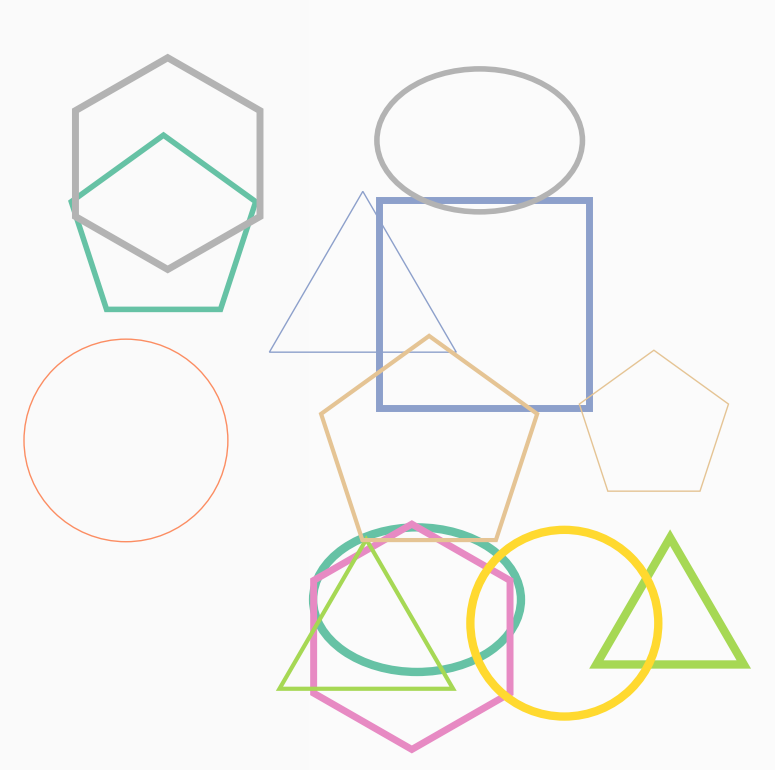[{"shape": "pentagon", "thickness": 2, "radius": 0.63, "center": [0.211, 0.699]}, {"shape": "oval", "thickness": 3, "radius": 0.67, "center": [0.538, 0.221]}, {"shape": "circle", "thickness": 0.5, "radius": 0.66, "center": [0.162, 0.428]}, {"shape": "triangle", "thickness": 0.5, "radius": 0.7, "center": [0.468, 0.612]}, {"shape": "square", "thickness": 2.5, "radius": 0.68, "center": [0.624, 0.605]}, {"shape": "hexagon", "thickness": 2.5, "radius": 0.73, "center": [0.531, 0.173]}, {"shape": "triangle", "thickness": 1.5, "radius": 0.65, "center": [0.473, 0.17]}, {"shape": "triangle", "thickness": 3, "radius": 0.55, "center": [0.865, 0.192]}, {"shape": "circle", "thickness": 3, "radius": 0.61, "center": [0.728, 0.191]}, {"shape": "pentagon", "thickness": 1.5, "radius": 0.73, "center": [0.554, 0.417]}, {"shape": "pentagon", "thickness": 0.5, "radius": 0.51, "center": [0.844, 0.444]}, {"shape": "oval", "thickness": 2, "radius": 0.66, "center": [0.619, 0.818]}, {"shape": "hexagon", "thickness": 2.5, "radius": 0.69, "center": [0.216, 0.788]}]